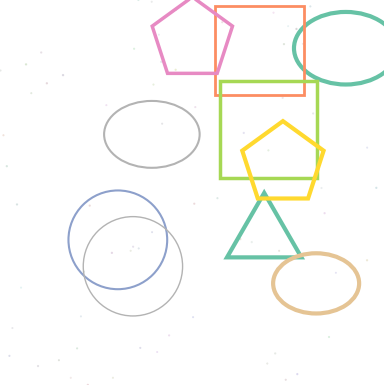[{"shape": "oval", "thickness": 3, "radius": 0.67, "center": [0.898, 0.875]}, {"shape": "triangle", "thickness": 3, "radius": 0.56, "center": [0.686, 0.387]}, {"shape": "square", "thickness": 2, "radius": 0.58, "center": [0.674, 0.869]}, {"shape": "circle", "thickness": 1.5, "radius": 0.64, "center": [0.306, 0.377]}, {"shape": "pentagon", "thickness": 2.5, "radius": 0.55, "center": [0.5, 0.898]}, {"shape": "square", "thickness": 2.5, "radius": 0.63, "center": [0.697, 0.663]}, {"shape": "pentagon", "thickness": 3, "radius": 0.56, "center": [0.735, 0.574]}, {"shape": "oval", "thickness": 3, "radius": 0.56, "center": [0.821, 0.264]}, {"shape": "circle", "thickness": 1, "radius": 0.64, "center": [0.345, 0.308]}, {"shape": "oval", "thickness": 1.5, "radius": 0.62, "center": [0.394, 0.651]}]